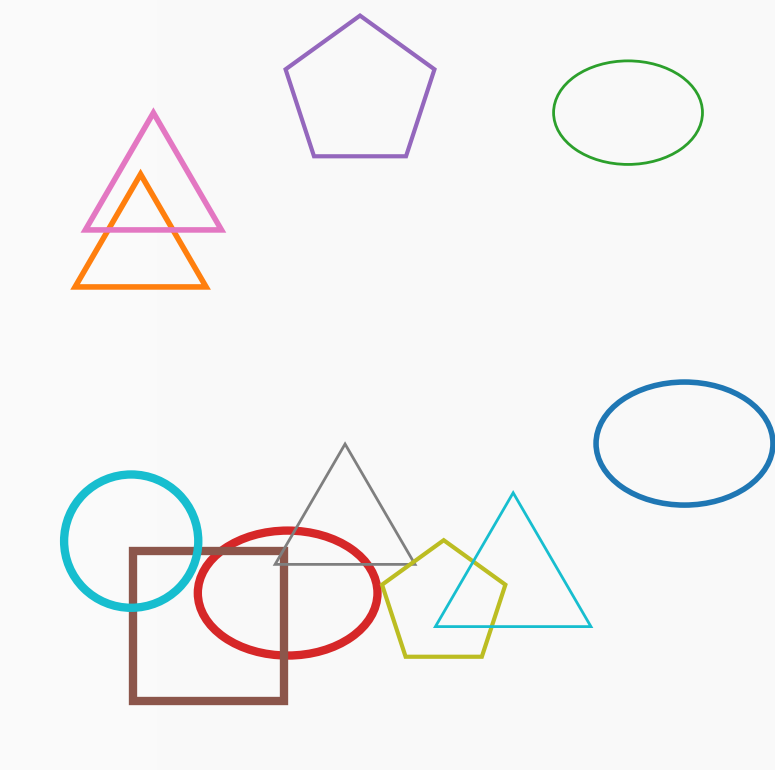[{"shape": "oval", "thickness": 2, "radius": 0.57, "center": [0.883, 0.424]}, {"shape": "triangle", "thickness": 2, "radius": 0.49, "center": [0.181, 0.676]}, {"shape": "oval", "thickness": 1, "radius": 0.48, "center": [0.81, 0.854]}, {"shape": "oval", "thickness": 3, "radius": 0.58, "center": [0.371, 0.23]}, {"shape": "pentagon", "thickness": 1.5, "radius": 0.51, "center": [0.465, 0.879]}, {"shape": "square", "thickness": 3, "radius": 0.49, "center": [0.269, 0.187]}, {"shape": "triangle", "thickness": 2, "radius": 0.51, "center": [0.198, 0.752]}, {"shape": "triangle", "thickness": 1, "radius": 0.52, "center": [0.445, 0.319]}, {"shape": "pentagon", "thickness": 1.5, "radius": 0.42, "center": [0.573, 0.215]}, {"shape": "triangle", "thickness": 1, "radius": 0.58, "center": [0.662, 0.244]}, {"shape": "circle", "thickness": 3, "radius": 0.43, "center": [0.169, 0.297]}]